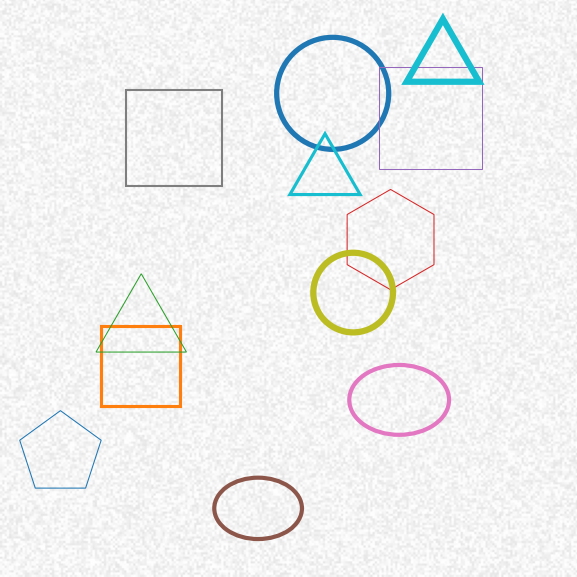[{"shape": "pentagon", "thickness": 0.5, "radius": 0.37, "center": [0.105, 0.214]}, {"shape": "circle", "thickness": 2.5, "radius": 0.49, "center": [0.576, 0.837]}, {"shape": "square", "thickness": 1.5, "radius": 0.34, "center": [0.244, 0.366]}, {"shape": "triangle", "thickness": 0.5, "radius": 0.45, "center": [0.245, 0.435]}, {"shape": "hexagon", "thickness": 0.5, "radius": 0.43, "center": [0.676, 0.584]}, {"shape": "square", "thickness": 0.5, "radius": 0.44, "center": [0.745, 0.795]}, {"shape": "oval", "thickness": 2, "radius": 0.38, "center": [0.447, 0.119]}, {"shape": "oval", "thickness": 2, "radius": 0.43, "center": [0.691, 0.307]}, {"shape": "square", "thickness": 1, "radius": 0.42, "center": [0.302, 0.761]}, {"shape": "circle", "thickness": 3, "radius": 0.34, "center": [0.612, 0.493]}, {"shape": "triangle", "thickness": 3, "radius": 0.36, "center": [0.767, 0.894]}, {"shape": "triangle", "thickness": 1.5, "radius": 0.35, "center": [0.563, 0.697]}]